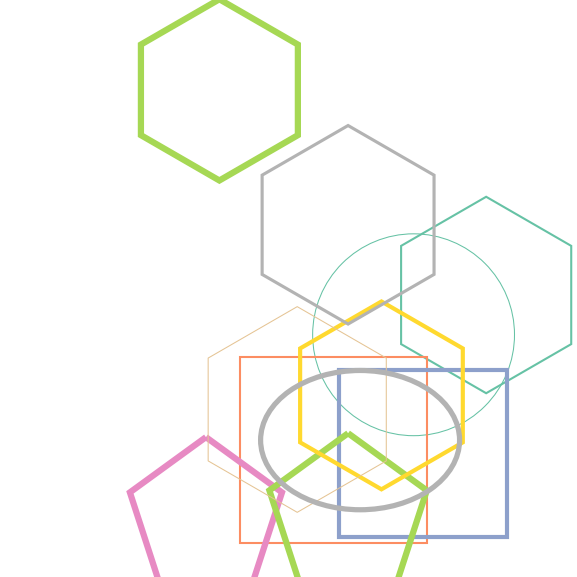[{"shape": "circle", "thickness": 0.5, "radius": 0.87, "center": [0.716, 0.419]}, {"shape": "hexagon", "thickness": 1, "radius": 0.85, "center": [0.842, 0.488]}, {"shape": "square", "thickness": 1, "radius": 0.81, "center": [0.577, 0.22]}, {"shape": "square", "thickness": 2, "radius": 0.73, "center": [0.733, 0.214]}, {"shape": "pentagon", "thickness": 3, "radius": 0.69, "center": [0.357, 0.104]}, {"shape": "pentagon", "thickness": 3, "radius": 0.72, "center": [0.603, 0.106]}, {"shape": "hexagon", "thickness": 3, "radius": 0.78, "center": [0.38, 0.844]}, {"shape": "hexagon", "thickness": 2, "radius": 0.81, "center": [0.661, 0.314]}, {"shape": "hexagon", "thickness": 0.5, "radius": 0.89, "center": [0.515, 0.29]}, {"shape": "oval", "thickness": 2.5, "radius": 0.86, "center": [0.624, 0.237]}, {"shape": "hexagon", "thickness": 1.5, "radius": 0.86, "center": [0.603, 0.61]}]